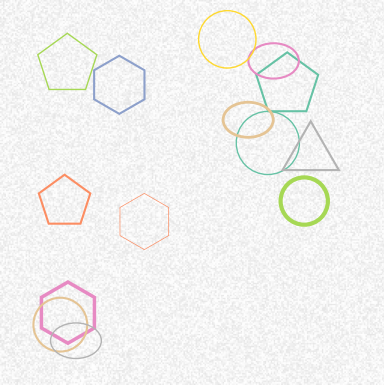[{"shape": "pentagon", "thickness": 1.5, "radius": 0.42, "center": [0.746, 0.779]}, {"shape": "circle", "thickness": 1, "radius": 0.41, "center": [0.696, 0.629]}, {"shape": "hexagon", "thickness": 0.5, "radius": 0.37, "center": [0.375, 0.425]}, {"shape": "pentagon", "thickness": 1.5, "radius": 0.35, "center": [0.168, 0.476]}, {"shape": "hexagon", "thickness": 1.5, "radius": 0.38, "center": [0.31, 0.78]}, {"shape": "hexagon", "thickness": 2.5, "radius": 0.4, "center": [0.176, 0.188]}, {"shape": "oval", "thickness": 1.5, "radius": 0.33, "center": [0.711, 0.842]}, {"shape": "circle", "thickness": 3, "radius": 0.31, "center": [0.79, 0.478]}, {"shape": "pentagon", "thickness": 1, "radius": 0.4, "center": [0.175, 0.833]}, {"shape": "circle", "thickness": 1, "radius": 0.37, "center": [0.59, 0.898]}, {"shape": "oval", "thickness": 2, "radius": 0.33, "center": [0.645, 0.689]}, {"shape": "circle", "thickness": 1.5, "radius": 0.35, "center": [0.157, 0.157]}, {"shape": "triangle", "thickness": 1.5, "radius": 0.42, "center": [0.807, 0.6]}, {"shape": "oval", "thickness": 1, "radius": 0.33, "center": [0.197, 0.115]}]